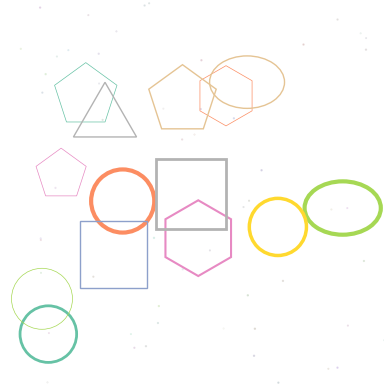[{"shape": "pentagon", "thickness": 0.5, "radius": 0.43, "center": [0.223, 0.752]}, {"shape": "circle", "thickness": 2, "radius": 0.37, "center": [0.126, 0.132]}, {"shape": "circle", "thickness": 3, "radius": 0.41, "center": [0.319, 0.478]}, {"shape": "hexagon", "thickness": 0.5, "radius": 0.39, "center": [0.587, 0.751]}, {"shape": "square", "thickness": 1, "radius": 0.44, "center": [0.295, 0.339]}, {"shape": "pentagon", "thickness": 0.5, "radius": 0.34, "center": [0.159, 0.547]}, {"shape": "hexagon", "thickness": 1.5, "radius": 0.49, "center": [0.515, 0.381]}, {"shape": "circle", "thickness": 0.5, "radius": 0.4, "center": [0.109, 0.224]}, {"shape": "oval", "thickness": 3, "radius": 0.49, "center": [0.89, 0.46]}, {"shape": "circle", "thickness": 2.5, "radius": 0.37, "center": [0.722, 0.411]}, {"shape": "pentagon", "thickness": 1, "radius": 0.46, "center": [0.474, 0.74]}, {"shape": "oval", "thickness": 1, "radius": 0.49, "center": [0.642, 0.787]}, {"shape": "triangle", "thickness": 1, "radius": 0.47, "center": [0.273, 0.692]}, {"shape": "square", "thickness": 2, "radius": 0.45, "center": [0.495, 0.497]}]